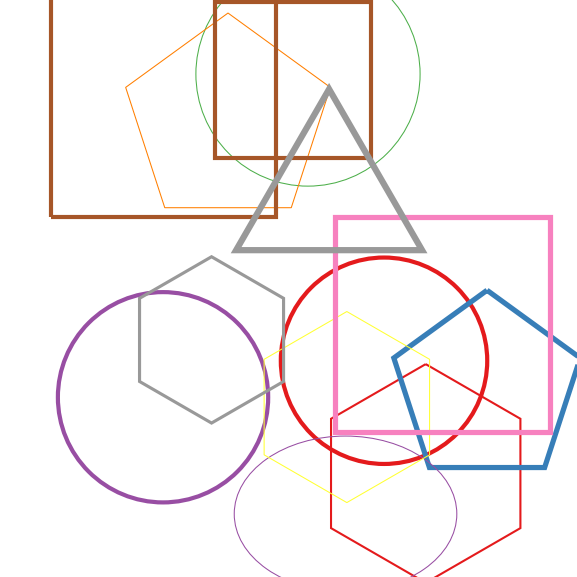[{"shape": "circle", "thickness": 2, "radius": 0.89, "center": [0.665, 0.374]}, {"shape": "hexagon", "thickness": 1, "radius": 0.95, "center": [0.737, 0.179]}, {"shape": "pentagon", "thickness": 2.5, "radius": 0.85, "center": [0.843, 0.327]}, {"shape": "circle", "thickness": 0.5, "radius": 0.97, "center": [0.533, 0.871]}, {"shape": "circle", "thickness": 2, "radius": 0.91, "center": [0.282, 0.311]}, {"shape": "oval", "thickness": 0.5, "radius": 0.96, "center": [0.598, 0.109]}, {"shape": "pentagon", "thickness": 0.5, "radius": 0.93, "center": [0.395, 0.79]}, {"shape": "hexagon", "thickness": 0.5, "radius": 0.83, "center": [0.601, 0.294]}, {"shape": "square", "thickness": 2, "radius": 0.67, "center": [0.508, 0.861]}, {"shape": "square", "thickness": 2, "radius": 0.97, "center": [0.283, 0.819]}, {"shape": "square", "thickness": 2.5, "radius": 0.93, "center": [0.767, 0.437]}, {"shape": "triangle", "thickness": 3, "radius": 0.93, "center": [0.57, 0.659]}, {"shape": "hexagon", "thickness": 1.5, "radius": 0.72, "center": [0.366, 0.411]}]